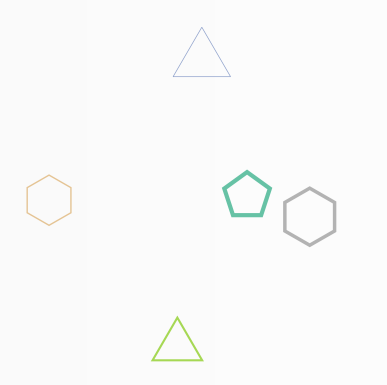[{"shape": "pentagon", "thickness": 3, "radius": 0.31, "center": [0.638, 0.491]}, {"shape": "triangle", "thickness": 0.5, "radius": 0.43, "center": [0.521, 0.844]}, {"shape": "triangle", "thickness": 1.5, "radius": 0.37, "center": [0.458, 0.101]}, {"shape": "hexagon", "thickness": 1, "radius": 0.33, "center": [0.127, 0.48]}, {"shape": "hexagon", "thickness": 2.5, "radius": 0.37, "center": [0.799, 0.437]}]